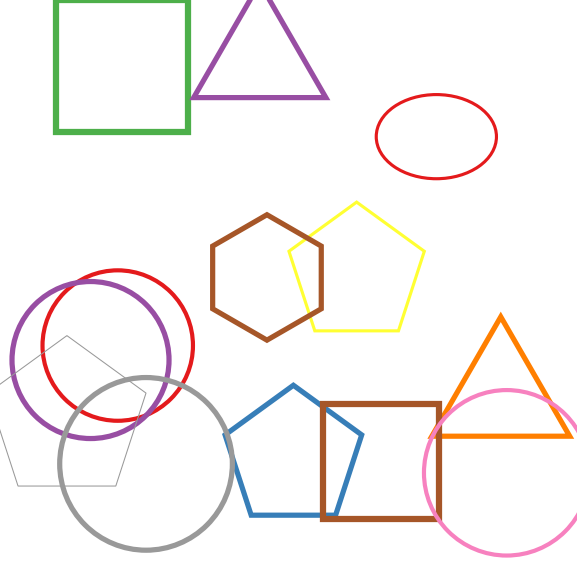[{"shape": "circle", "thickness": 2, "radius": 0.65, "center": [0.204, 0.401]}, {"shape": "oval", "thickness": 1.5, "radius": 0.52, "center": [0.756, 0.762]}, {"shape": "pentagon", "thickness": 2.5, "radius": 0.62, "center": [0.508, 0.208]}, {"shape": "square", "thickness": 3, "radius": 0.57, "center": [0.211, 0.885]}, {"shape": "circle", "thickness": 2.5, "radius": 0.68, "center": [0.157, 0.376]}, {"shape": "triangle", "thickness": 2.5, "radius": 0.66, "center": [0.45, 0.896]}, {"shape": "triangle", "thickness": 2.5, "radius": 0.69, "center": [0.867, 0.313]}, {"shape": "pentagon", "thickness": 1.5, "radius": 0.62, "center": [0.618, 0.526]}, {"shape": "square", "thickness": 3, "radius": 0.5, "center": [0.66, 0.2]}, {"shape": "hexagon", "thickness": 2.5, "radius": 0.54, "center": [0.462, 0.519]}, {"shape": "circle", "thickness": 2, "radius": 0.72, "center": [0.877, 0.18]}, {"shape": "circle", "thickness": 2.5, "radius": 0.75, "center": [0.253, 0.196]}, {"shape": "pentagon", "thickness": 0.5, "radius": 0.72, "center": [0.116, 0.274]}]